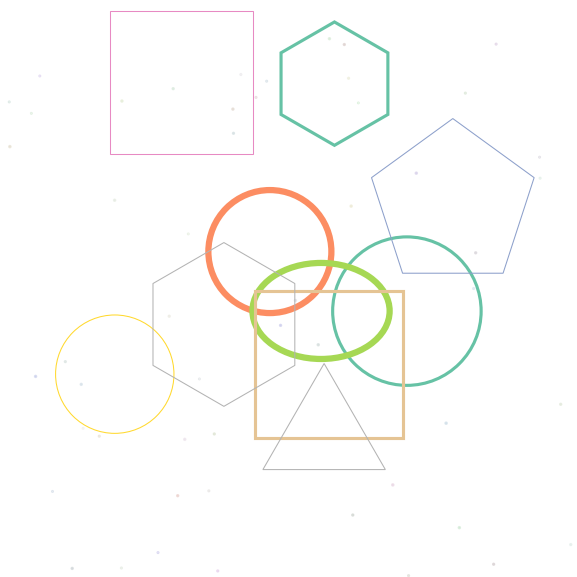[{"shape": "hexagon", "thickness": 1.5, "radius": 0.53, "center": [0.579, 0.854]}, {"shape": "circle", "thickness": 1.5, "radius": 0.64, "center": [0.705, 0.46]}, {"shape": "circle", "thickness": 3, "radius": 0.53, "center": [0.467, 0.564]}, {"shape": "pentagon", "thickness": 0.5, "radius": 0.74, "center": [0.784, 0.646]}, {"shape": "square", "thickness": 0.5, "radius": 0.62, "center": [0.314, 0.856]}, {"shape": "oval", "thickness": 3, "radius": 0.59, "center": [0.556, 0.461]}, {"shape": "circle", "thickness": 0.5, "radius": 0.51, "center": [0.199, 0.351]}, {"shape": "square", "thickness": 1.5, "radius": 0.64, "center": [0.57, 0.369]}, {"shape": "hexagon", "thickness": 0.5, "radius": 0.71, "center": [0.388, 0.437]}, {"shape": "triangle", "thickness": 0.5, "radius": 0.61, "center": [0.561, 0.247]}]